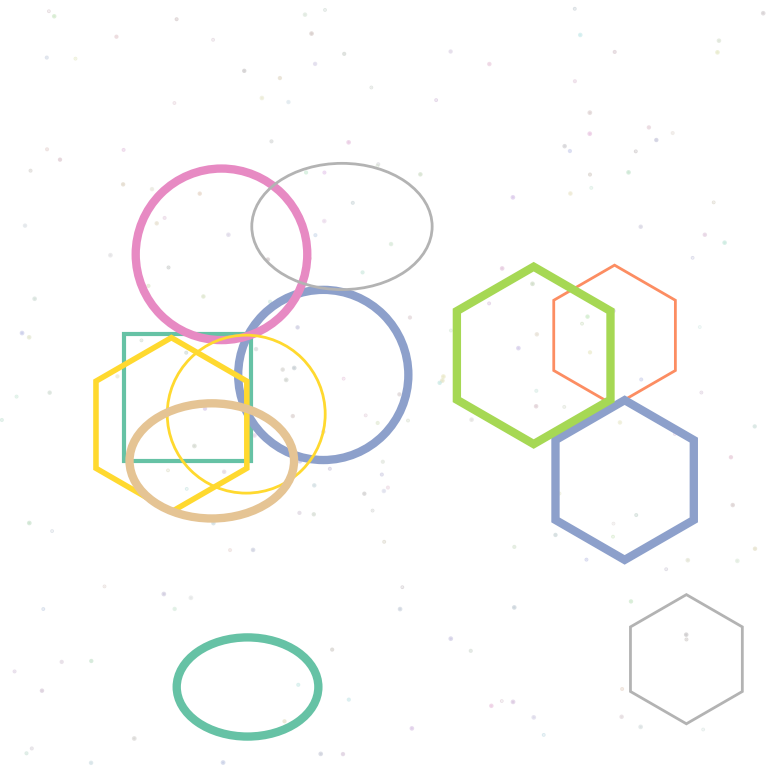[{"shape": "oval", "thickness": 3, "radius": 0.46, "center": [0.321, 0.108]}, {"shape": "square", "thickness": 1.5, "radius": 0.41, "center": [0.244, 0.484]}, {"shape": "hexagon", "thickness": 1, "radius": 0.46, "center": [0.798, 0.564]}, {"shape": "hexagon", "thickness": 3, "radius": 0.52, "center": [0.811, 0.377]}, {"shape": "circle", "thickness": 3, "radius": 0.55, "center": [0.42, 0.513]}, {"shape": "circle", "thickness": 3, "radius": 0.56, "center": [0.288, 0.67]}, {"shape": "hexagon", "thickness": 3, "radius": 0.58, "center": [0.693, 0.538]}, {"shape": "circle", "thickness": 1, "radius": 0.51, "center": [0.32, 0.462]}, {"shape": "hexagon", "thickness": 2, "radius": 0.57, "center": [0.223, 0.448]}, {"shape": "oval", "thickness": 3, "radius": 0.53, "center": [0.275, 0.401]}, {"shape": "hexagon", "thickness": 1, "radius": 0.42, "center": [0.891, 0.144]}, {"shape": "oval", "thickness": 1, "radius": 0.59, "center": [0.444, 0.706]}]